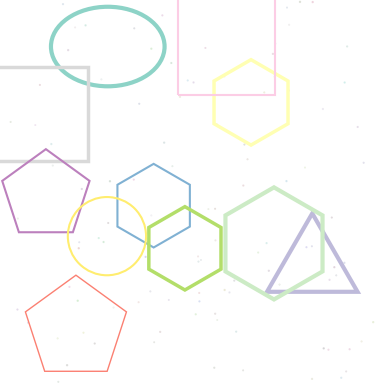[{"shape": "oval", "thickness": 3, "radius": 0.74, "center": [0.28, 0.879]}, {"shape": "hexagon", "thickness": 2.5, "radius": 0.55, "center": [0.652, 0.734]}, {"shape": "triangle", "thickness": 3, "radius": 0.68, "center": [0.811, 0.31]}, {"shape": "pentagon", "thickness": 1, "radius": 0.69, "center": [0.197, 0.147]}, {"shape": "hexagon", "thickness": 1.5, "radius": 0.54, "center": [0.399, 0.466]}, {"shape": "hexagon", "thickness": 2.5, "radius": 0.54, "center": [0.48, 0.355]}, {"shape": "square", "thickness": 1.5, "radius": 0.63, "center": [0.589, 0.878]}, {"shape": "square", "thickness": 2.5, "radius": 0.61, "center": [0.107, 0.703]}, {"shape": "pentagon", "thickness": 1.5, "radius": 0.6, "center": [0.119, 0.493]}, {"shape": "hexagon", "thickness": 3, "radius": 0.73, "center": [0.712, 0.368]}, {"shape": "circle", "thickness": 1.5, "radius": 0.51, "center": [0.278, 0.387]}]